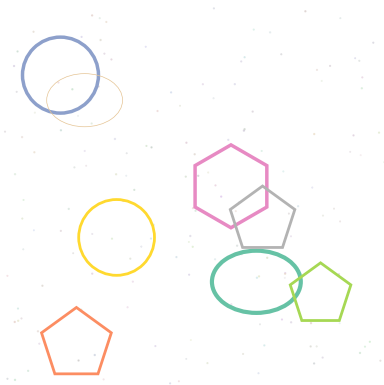[{"shape": "oval", "thickness": 3, "radius": 0.58, "center": [0.666, 0.268]}, {"shape": "pentagon", "thickness": 2, "radius": 0.48, "center": [0.199, 0.106]}, {"shape": "circle", "thickness": 2.5, "radius": 0.49, "center": [0.157, 0.805]}, {"shape": "hexagon", "thickness": 2.5, "radius": 0.54, "center": [0.6, 0.516]}, {"shape": "pentagon", "thickness": 2, "radius": 0.41, "center": [0.833, 0.234]}, {"shape": "circle", "thickness": 2, "radius": 0.49, "center": [0.303, 0.383]}, {"shape": "oval", "thickness": 0.5, "radius": 0.49, "center": [0.22, 0.74]}, {"shape": "pentagon", "thickness": 2, "radius": 0.44, "center": [0.682, 0.429]}]